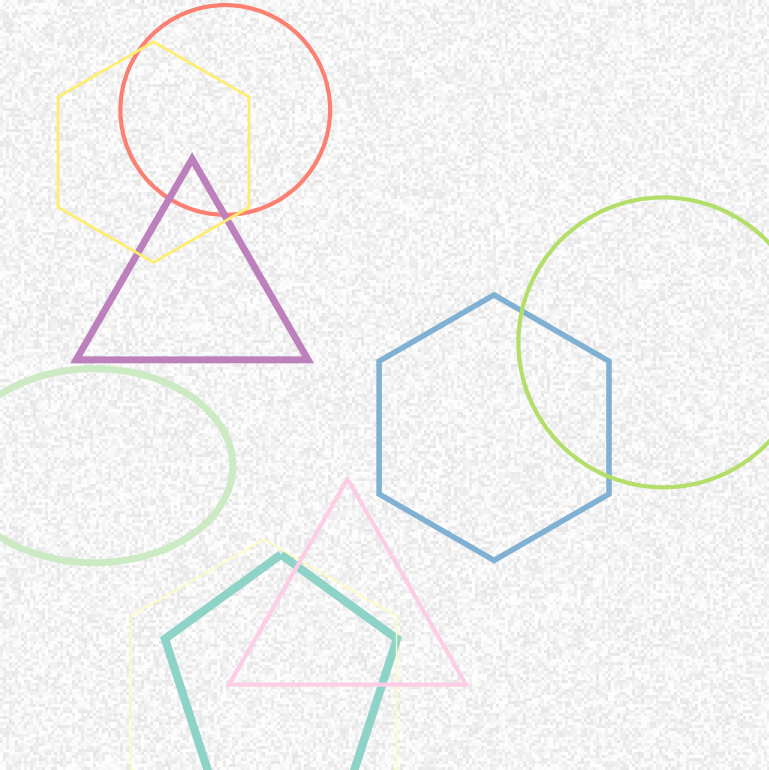[{"shape": "pentagon", "thickness": 3, "radius": 0.79, "center": [0.365, 0.121]}, {"shape": "hexagon", "thickness": 0.5, "radius": 1.0, "center": [0.343, 0.1]}, {"shape": "circle", "thickness": 1.5, "radius": 0.68, "center": [0.293, 0.857]}, {"shape": "hexagon", "thickness": 2, "radius": 0.86, "center": [0.642, 0.445]}, {"shape": "circle", "thickness": 1.5, "radius": 0.94, "center": [0.862, 0.555]}, {"shape": "triangle", "thickness": 1.5, "radius": 0.89, "center": [0.451, 0.2]}, {"shape": "triangle", "thickness": 2.5, "radius": 0.87, "center": [0.25, 0.62]}, {"shape": "oval", "thickness": 2.5, "radius": 0.9, "center": [0.122, 0.395]}, {"shape": "hexagon", "thickness": 1, "radius": 0.72, "center": [0.199, 0.802]}]